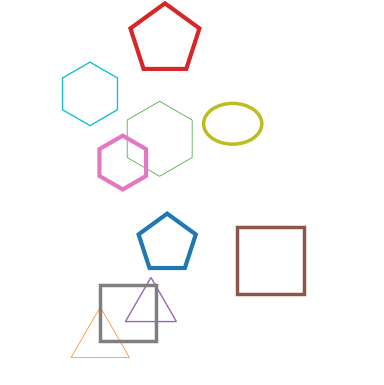[{"shape": "pentagon", "thickness": 3, "radius": 0.39, "center": [0.434, 0.367]}, {"shape": "triangle", "thickness": 0.5, "radius": 0.44, "center": [0.26, 0.115]}, {"shape": "hexagon", "thickness": 0.5, "radius": 0.49, "center": [0.415, 0.64]}, {"shape": "pentagon", "thickness": 3, "radius": 0.47, "center": [0.428, 0.897]}, {"shape": "triangle", "thickness": 1, "radius": 0.38, "center": [0.392, 0.203]}, {"shape": "square", "thickness": 2.5, "radius": 0.44, "center": [0.703, 0.322]}, {"shape": "hexagon", "thickness": 3, "radius": 0.35, "center": [0.319, 0.578]}, {"shape": "square", "thickness": 2.5, "radius": 0.37, "center": [0.333, 0.187]}, {"shape": "oval", "thickness": 2.5, "radius": 0.38, "center": [0.604, 0.679]}, {"shape": "hexagon", "thickness": 1, "radius": 0.41, "center": [0.234, 0.756]}]